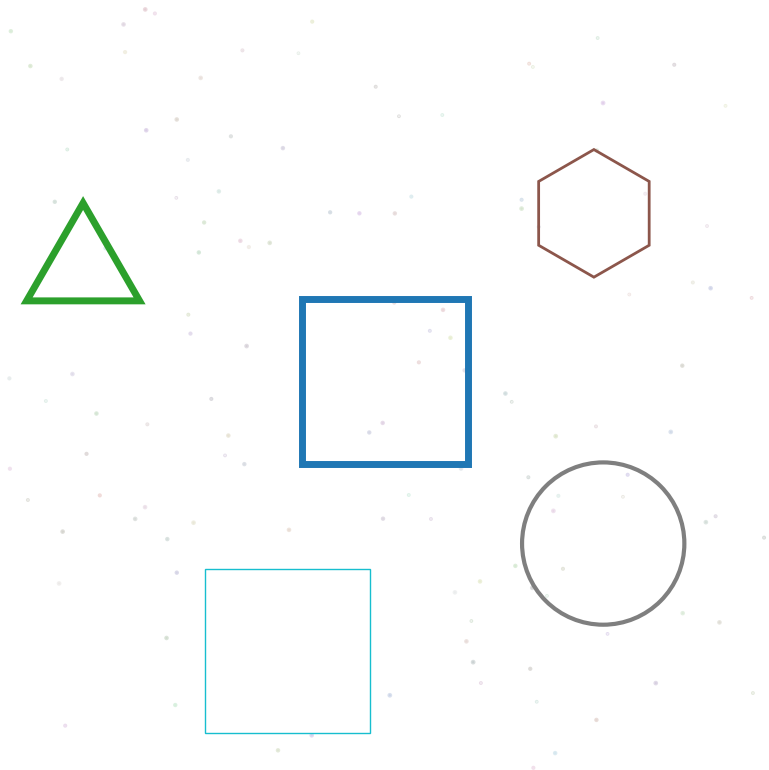[{"shape": "square", "thickness": 2.5, "radius": 0.54, "center": [0.5, 0.505]}, {"shape": "triangle", "thickness": 2.5, "radius": 0.42, "center": [0.108, 0.652]}, {"shape": "hexagon", "thickness": 1, "radius": 0.41, "center": [0.771, 0.723]}, {"shape": "circle", "thickness": 1.5, "radius": 0.53, "center": [0.783, 0.294]}, {"shape": "square", "thickness": 0.5, "radius": 0.53, "center": [0.373, 0.154]}]